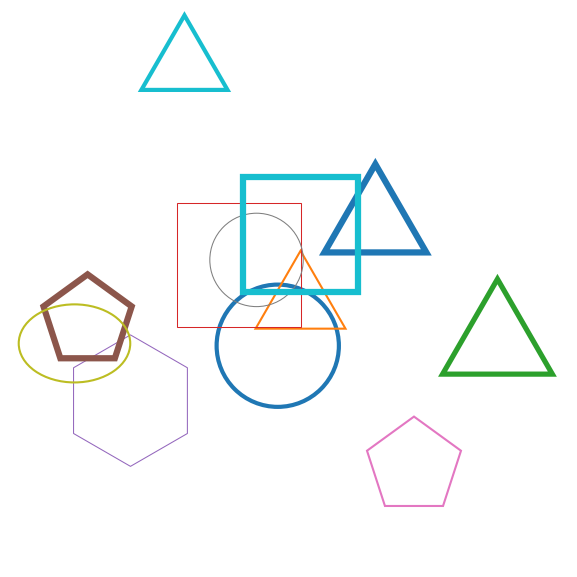[{"shape": "triangle", "thickness": 3, "radius": 0.51, "center": [0.65, 0.613]}, {"shape": "circle", "thickness": 2, "radius": 0.53, "center": [0.481, 0.4]}, {"shape": "triangle", "thickness": 1, "radius": 0.45, "center": [0.52, 0.475]}, {"shape": "triangle", "thickness": 2.5, "radius": 0.55, "center": [0.861, 0.406]}, {"shape": "square", "thickness": 0.5, "radius": 0.54, "center": [0.413, 0.54]}, {"shape": "hexagon", "thickness": 0.5, "radius": 0.57, "center": [0.226, 0.305]}, {"shape": "pentagon", "thickness": 3, "radius": 0.4, "center": [0.152, 0.444]}, {"shape": "pentagon", "thickness": 1, "radius": 0.43, "center": [0.717, 0.192]}, {"shape": "circle", "thickness": 0.5, "radius": 0.4, "center": [0.444, 0.549]}, {"shape": "oval", "thickness": 1, "radius": 0.48, "center": [0.129, 0.405]}, {"shape": "square", "thickness": 3, "radius": 0.5, "center": [0.52, 0.593]}, {"shape": "triangle", "thickness": 2, "radius": 0.43, "center": [0.319, 0.886]}]